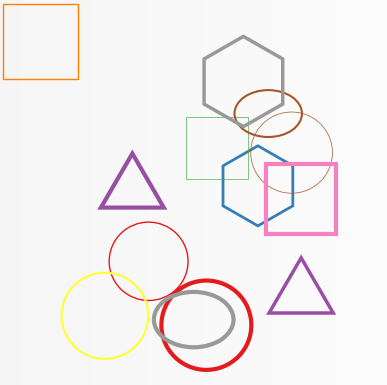[{"shape": "circle", "thickness": 3, "radius": 0.58, "center": [0.533, 0.155]}, {"shape": "circle", "thickness": 1, "radius": 0.51, "center": [0.384, 0.321]}, {"shape": "hexagon", "thickness": 2, "radius": 0.52, "center": [0.666, 0.517]}, {"shape": "square", "thickness": 0.5, "radius": 0.4, "center": [0.559, 0.616]}, {"shape": "triangle", "thickness": 3, "radius": 0.47, "center": [0.342, 0.508]}, {"shape": "triangle", "thickness": 2.5, "radius": 0.48, "center": [0.777, 0.235]}, {"shape": "square", "thickness": 1, "radius": 0.48, "center": [0.105, 0.893]}, {"shape": "circle", "thickness": 1.5, "radius": 0.56, "center": [0.271, 0.18]}, {"shape": "oval", "thickness": 1.5, "radius": 0.44, "center": [0.692, 0.705]}, {"shape": "circle", "thickness": 0.5, "radius": 0.53, "center": [0.753, 0.604]}, {"shape": "square", "thickness": 3, "radius": 0.45, "center": [0.776, 0.483]}, {"shape": "oval", "thickness": 3, "radius": 0.51, "center": [0.5, 0.17]}, {"shape": "hexagon", "thickness": 2.5, "radius": 0.59, "center": [0.628, 0.788]}]